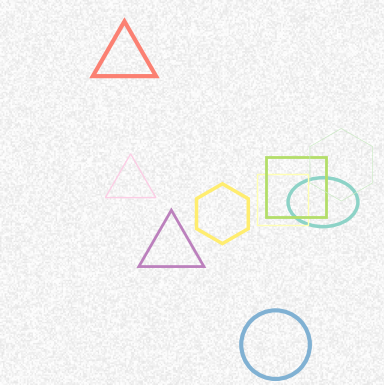[{"shape": "oval", "thickness": 2.5, "radius": 0.45, "center": [0.839, 0.475]}, {"shape": "square", "thickness": 1, "radius": 0.34, "center": [0.734, 0.482]}, {"shape": "triangle", "thickness": 3, "radius": 0.47, "center": [0.323, 0.85]}, {"shape": "circle", "thickness": 3, "radius": 0.45, "center": [0.716, 0.105]}, {"shape": "square", "thickness": 2, "radius": 0.39, "center": [0.768, 0.513]}, {"shape": "triangle", "thickness": 1, "radius": 0.38, "center": [0.339, 0.525]}, {"shape": "triangle", "thickness": 2, "radius": 0.49, "center": [0.445, 0.356]}, {"shape": "hexagon", "thickness": 0.5, "radius": 0.47, "center": [0.886, 0.572]}, {"shape": "hexagon", "thickness": 2.5, "radius": 0.39, "center": [0.578, 0.445]}]